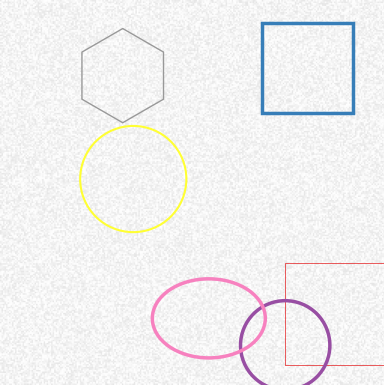[{"shape": "square", "thickness": 0.5, "radius": 0.66, "center": [0.873, 0.184]}, {"shape": "square", "thickness": 2.5, "radius": 0.59, "center": [0.799, 0.823]}, {"shape": "circle", "thickness": 2.5, "radius": 0.58, "center": [0.741, 0.103]}, {"shape": "circle", "thickness": 1.5, "radius": 0.69, "center": [0.346, 0.535]}, {"shape": "oval", "thickness": 2.5, "radius": 0.73, "center": [0.542, 0.173]}, {"shape": "hexagon", "thickness": 1, "radius": 0.61, "center": [0.319, 0.804]}]